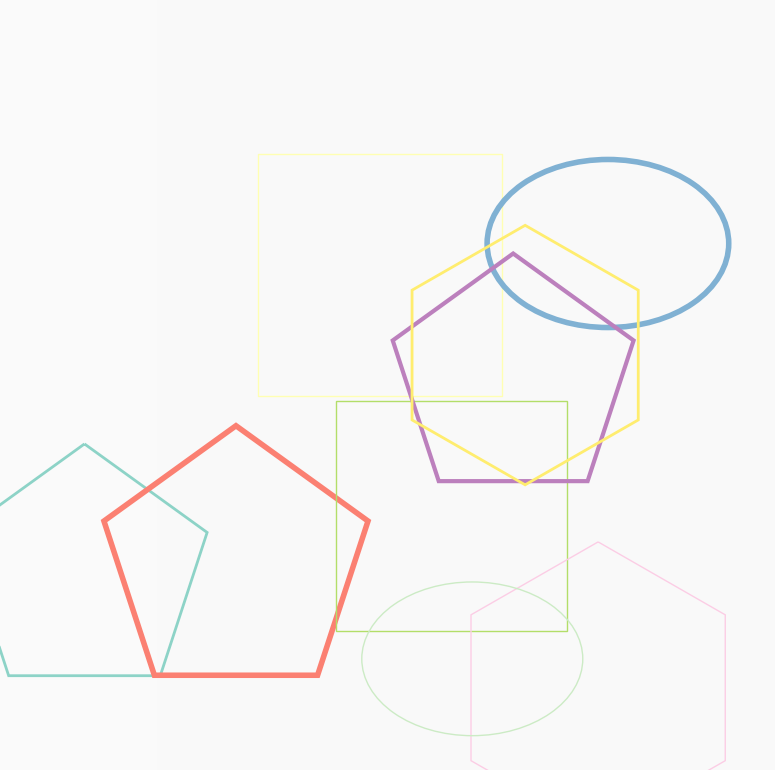[{"shape": "pentagon", "thickness": 1, "radius": 0.83, "center": [0.109, 0.257]}, {"shape": "square", "thickness": 0.5, "radius": 0.79, "center": [0.49, 0.643]}, {"shape": "pentagon", "thickness": 2, "radius": 0.9, "center": [0.304, 0.268]}, {"shape": "oval", "thickness": 2, "radius": 0.78, "center": [0.784, 0.684]}, {"shape": "square", "thickness": 0.5, "radius": 0.74, "center": [0.583, 0.33]}, {"shape": "hexagon", "thickness": 0.5, "radius": 0.95, "center": [0.772, 0.107]}, {"shape": "pentagon", "thickness": 1.5, "radius": 0.82, "center": [0.662, 0.507]}, {"shape": "oval", "thickness": 0.5, "radius": 0.71, "center": [0.609, 0.144]}, {"shape": "hexagon", "thickness": 1, "radius": 0.84, "center": [0.678, 0.539]}]